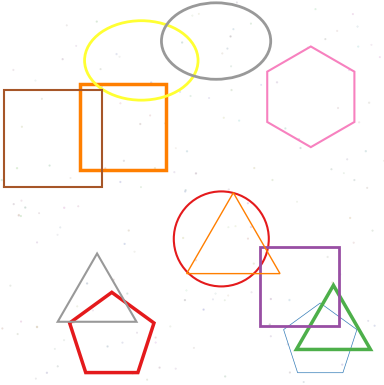[{"shape": "pentagon", "thickness": 2.5, "radius": 0.58, "center": [0.29, 0.125]}, {"shape": "circle", "thickness": 1.5, "radius": 0.62, "center": [0.575, 0.379]}, {"shape": "pentagon", "thickness": 0.5, "radius": 0.5, "center": [0.832, 0.113]}, {"shape": "triangle", "thickness": 2.5, "radius": 0.56, "center": [0.866, 0.148]}, {"shape": "square", "thickness": 2, "radius": 0.51, "center": [0.778, 0.256]}, {"shape": "square", "thickness": 2.5, "radius": 0.56, "center": [0.32, 0.671]}, {"shape": "triangle", "thickness": 1, "radius": 0.7, "center": [0.606, 0.359]}, {"shape": "oval", "thickness": 2, "radius": 0.74, "center": [0.367, 0.843]}, {"shape": "square", "thickness": 1.5, "radius": 0.64, "center": [0.137, 0.64]}, {"shape": "hexagon", "thickness": 1.5, "radius": 0.65, "center": [0.807, 0.749]}, {"shape": "triangle", "thickness": 1.5, "radius": 0.59, "center": [0.252, 0.223]}, {"shape": "oval", "thickness": 2, "radius": 0.71, "center": [0.561, 0.893]}]